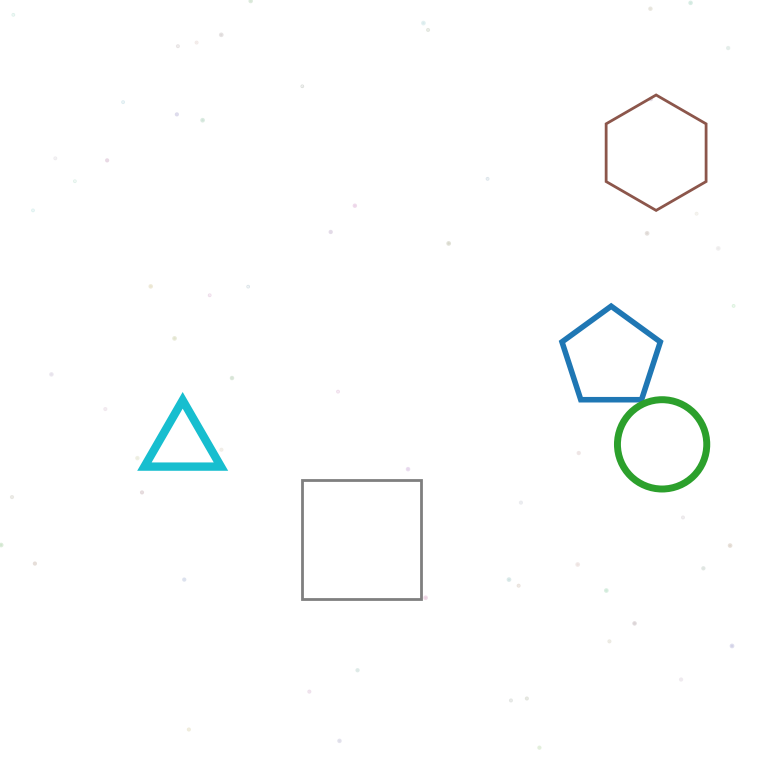[{"shape": "pentagon", "thickness": 2, "radius": 0.34, "center": [0.794, 0.535]}, {"shape": "circle", "thickness": 2.5, "radius": 0.29, "center": [0.86, 0.423]}, {"shape": "hexagon", "thickness": 1, "radius": 0.37, "center": [0.852, 0.802]}, {"shape": "square", "thickness": 1, "radius": 0.38, "center": [0.47, 0.299]}, {"shape": "triangle", "thickness": 3, "radius": 0.29, "center": [0.237, 0.423]}]